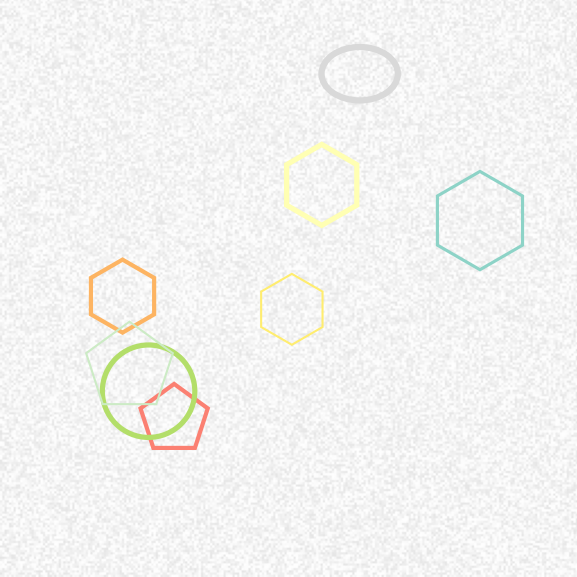[{"shape": "hexagon", "thickness": 1.5, "radius": 0.43, "center": [0.831, 0.617]}, {"shape": "hexagon", "thickness": 2.5, "radius": 0.35, "center": [0.557, 0.679]}, {"shape": "pentagon", "thickness": 2, "radius": 0.31, "center": [0.302, 0.273]}, {"shape": "hexagon", "thickness": 2, "radius": 0.32, "center": [0.212, 0.486]}, {"shape": "circle", "thickness": 2.5, "radius": 0.4, "center": [0.257, 0.322]}, {"shape": "oval", "thickness": 3, "radius": 0.33, "center": [0.623, 0.871]}, {"shape": "pentagon", "thickness": 1, "radius": 0.39, "center": [0.224, 0.363]}, {"shape": "hexagon", "thickness": 1, "radius": 0.31, "center": [0.505, 0.464]}]